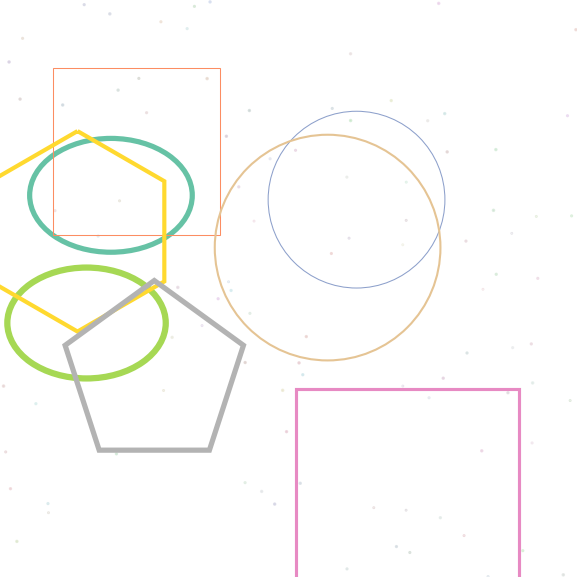[{"shape": "oval", "thickness": 2.5, "radius": 0.7, "center": [0.192, 0.661]}, {"shape": "square", "thickness": 0.5, "radius": 0.72, "center": [0.236, 0.737]}, {"shape": "circle", "thickness": 0.5, "radius": 0.77, "center": [0.617, 0.653]}, {"shape": "square", "thickness": 1.5, "radius": 0.96, "center": [0.705, 0.132]}, {"shape": "oval", "thickness": 3, "radius": 0.69, "center": [0.15, 0.44]}, {"shape": "hexagon", "thickness": 2, "radius": 0.87, "center": [0.134, 0.599]}, {"shape": "circle", "thickness": 1, "radius": 0.98, "center": [0.567, 0.57]}, {"shape": "pentagon", "thickness": 2.5, "radius": 0.81, "center": [0.267, 0.351]}]